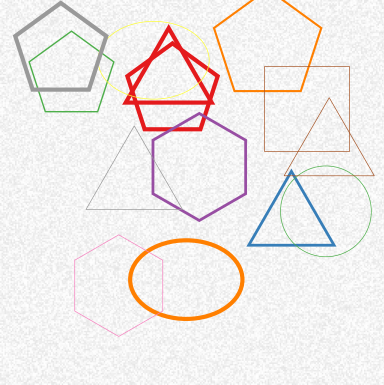[{"shape": "triangle", "thickness": 3, "radius": 0.64, "center": [0.438, 0.798]}, {"shape": "pentagon", "thickness": 3, "radius": 0.62, "center": [0.448, 0.764]}, {"shape": "triangle", "thickness": 2, "radius": 0.64, "center": [0.757, 0.427]}, {"shape": "pentagon", "thickness": 1, "radius": 0.58, "center": [0.186, 0.803]}, {"shape": "circle", "thickness": 0.5, "radius": 0.59, "center": [0.847, 0.451]}, {"shape": "hexagon", "thickness": 2, "radius": 0.7, "center": [0.518, 0.566]}, {"shape": "oval", "thickness": 3, "radius": 0.73, "center": [0.484, 0.274]}, {"shape": "pentagon", "thickness": 1.5, "radius": 0.73, "center": [0.695, 0.882]}, {"shape": "oval", "thickness": 0.5, "radius": 0.72, "center": [0.399, 0.844]}, {"shape": "square", "thickness": 0.5, "radius": 0.55, "center": [0.796, 0.718]}, {"shape": "triangle", "thickness": 0.5, "radius": 0.68, "center": [0.855, 0.611]}, {"shape": "hexagon", "thickness": 0.5, "radius": 0.66, "center": [0.308, 0.258]}, {"shape": "triangle", "thickness": 0.5, "radius": 0.72, "center": [0.349, 0.528]}, {"shape": "pentagon", "thickness": 3, "radius": 0.62, "center": [0.158, 0.868]}]